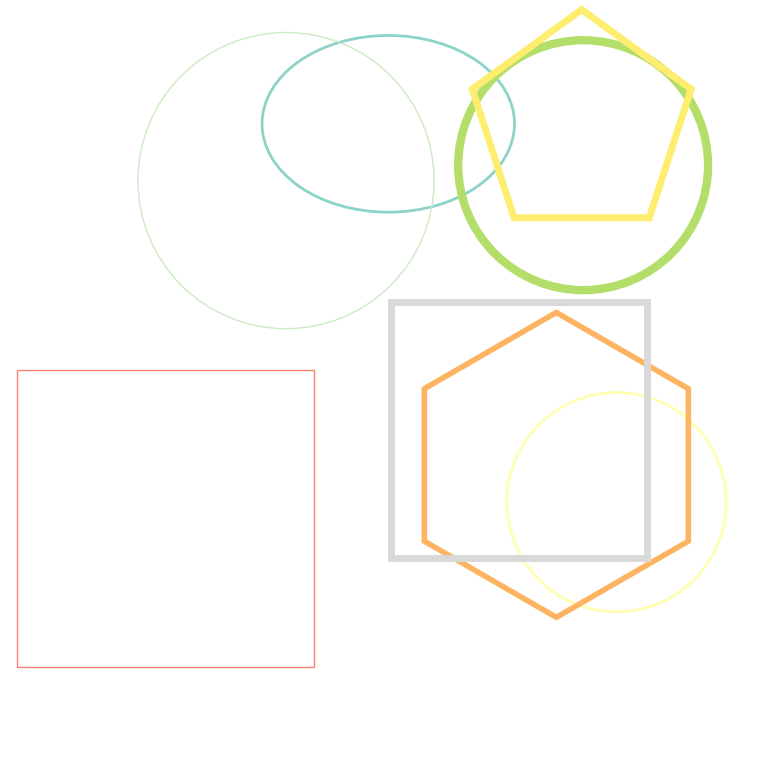[{"shape": "oval", "thickness": 1, "radius": 0.82, "center": [0.504, 0.839]}, {"shape": "circle", "thickness": 1, "radius": 0.71, "center": [0.801, 0.348]}, {"shape": "square", "thickness": 0.5, "radius": 0.96, "center": [0.215, 0.327]}, {"shape": "hexagon", "thickness": 2, "radius": 0.99, "center": [0.723, 0.396]}, {"shape": "circle", "thickness": 3, "radius": 0.81, "center": [0.757, 0.785]}, {"shape": "square", "thickness": 2.5, "radius": 0.83, "center": [0.674, 0.441]}, {"shape": "circle", "thickness": 0.5, "radius": 0.96, "center": [0.371, 0.765]}, {"shape": "pentagon", "thickness": 2.5, "radius": 0.75, "center": [0.755, 0.838]}]